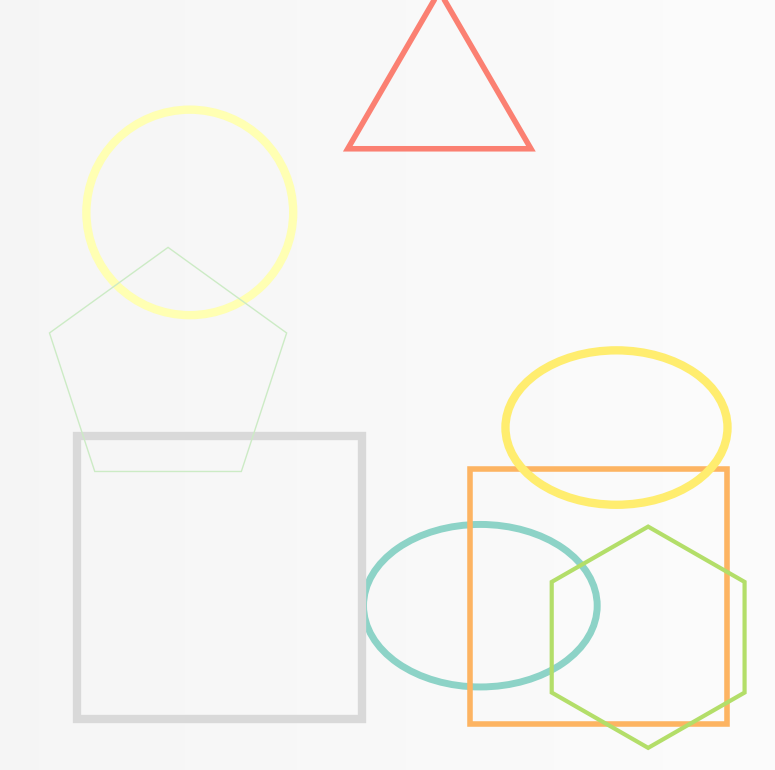[{"shape": "oval", "thickness": 2.5, "radius": 0.75, "center": [0.62, 0.213]}, {"shape": "circle", "thickness": 3, "radius": 0.67, "center": [0.245, 0.724]}, {"shape": "triangle", "thickness": 2, "radius": 0.68, "center": [0.567, 0.875]}, {"shape": "square", "thickness": 2, "radius": 0.83, "center": [0.773, 0.225]}, {"shape": "hexagon", "thickness": 1.5, "radius": 0.72, "center": [0.836, 0.172]}, {"shape": "square", "thickness": 3, "radius": 0.92, "center": [0.283, 0.25]}, {"shape": "pentagon", "thickness": 0.5, "radius": 0.8, "center": [0.217, 0.518]}, {"shape": "oval", "thickness": 3, "radius": 0.72, "center": [0.795, 0.445]}]